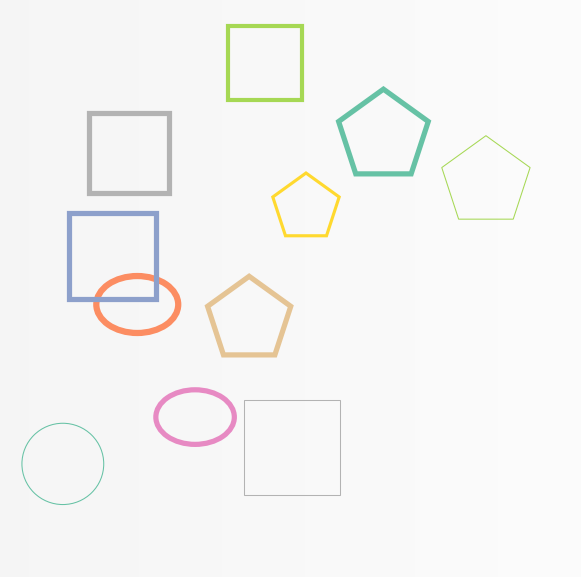[{"shape": "pentagon", "thickness": 2.5, "radius": 0.41, "center": [0.66, 0.764]}, {"shape": "circle", "thickness": 0.5, "radius": 0.35, "center": [0.108, 0.196]}, {"shape": "oval", "thickness": 3, "radius": 0.35, "center": [0.236, 0.472]}, {"shape": "square", "thickness": 2.5, "radius": 0.38, "center": [0.194, 0.556]}, {"shape": "oval", "thickness": 2.5, "radius": 0.34, "center": [0.336, 0.277]}, {"shape": "square", "thickness": 2, "radius": 0.32, "center": [0.456, 0.89]}, {"shape": "pentagon", "thickness": 0.5, "radius": 0.4, "center": [0.836, 0.684]}, {"shape": "pentagon", "thickness": 1.5, "radius": 0.3, "center": [0.526, 0.639]}, {"shape": "pentagon", "thickness": 2.5, "radius": 0.38, "center": [0.429, 0.445]}, {"shape": "square", "thickness": 2.5, "radius": 0.34, "center": [0.222, 0.734]}, {"shape": "square", "thickness": 0.5, "radius": 0.41, "center": [0.502, 0.224]}]